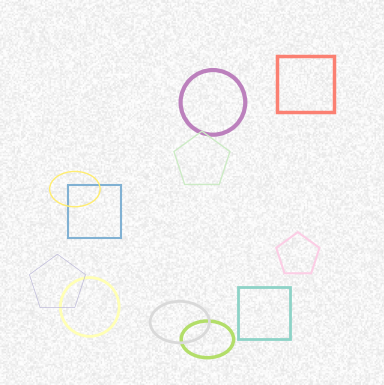[{"shape": "square", "thickness": 2, "radius": 0.34, "center": [0.686, 0.186]}, {"shape": "circle", "thickness": 2, "radius": 0.38, "center": [0.233, 0.203]}, {"shape": "pentagon", "thickness": 0.5, "radius": 0.38, "center": [0.149, 0.263]}, {"shape": "square", "thickness": 2.5, "radius": 0.37, "center": [0.794, 0.782]}, {"shape": "square", "thickness": 1.5, "radius": 0.34, "center": [0.246, 0.451]}, {"shape": "oval", "thickness": 2.5, "radius": 0.34, "center": [0.539, 0.119]}, {"shape": "pentagon", "thickness": 1.5, "radius": 0.3, "center": [0.774, 0.338]}, {"shape": "oval", "thickness": 2, "radius": 0.38, "center": [0.467, 0.163]}, {"shape": "circle", "thickness": 3, "radius": 0.42, "center": [0.553, 0.734]}, {"shape": "pentagon", "thickness": 1, "radius": 0.38, "center": [0.525, 0.583]}, {"shape": "oval", "thickness": 1, "radius": 0.33, "center": [0.194, 0.509]}]